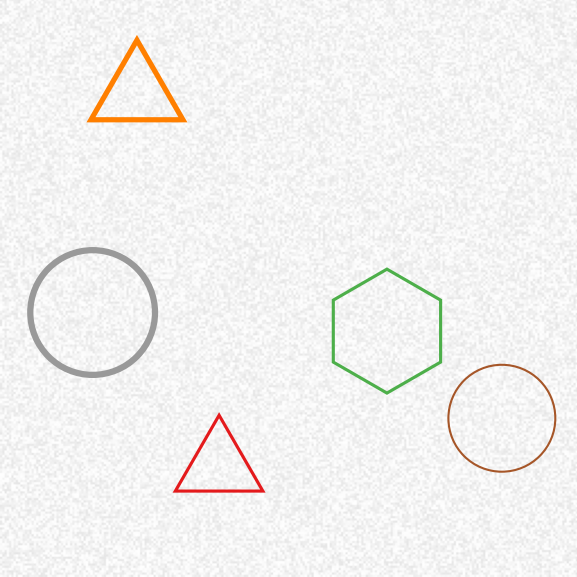[{"shape": "triangle", "thickness": 1.5, "radius": 0.44, "center": [0.379, 0.193]}, {"shape": "hexagon", "thickness": 1.5, "radius": 0.54, "center": [0.67, 0.426]}, {"shape": "triangle", "thickness": 2.5, "radius": 0.46, "center": [0.237, 0.838]}, {"shape": "circle", "thickness": 1, "radius": 0.46, "center": [0.869, 0.275]}, {"shape": "circle", "thickness": 3, "radius": 0.54, "center": [0.16, 0.458]}]